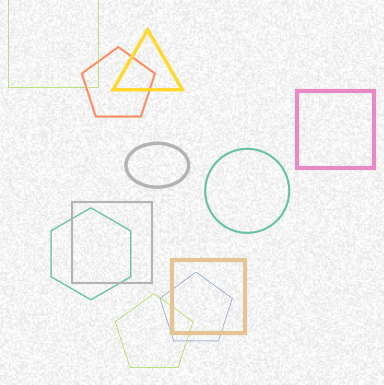[{"shape": "hexagon", "thickness": 1, "radius": 0.6, "center": [0.236, 0.341]}, {"shape": "circle", "thickness": 1.5, "radius": 0.55, "center": [0.642, 0.504]}, {"shape": "pentagon", "thickness": 1.5, "radius": 0.5, "center": [0.307, 0.778]}, {"shape": "pentagon", "thickness": 0.5, "radius": 0.49, "center": [0.509, 0.195]}, {"shape": "square", "thickness": 3, "radius": 0.5, "center": [0.872, 0.664]}, {"shape": "pentagon", "thickness": 0.5, "radius": 0.53, "center": [0.4, 0.131]}, {"shape": "square", "thickness": 0.5, "radius": 0.59, "center": [0.139, 0.892]}, {"shape": "triangle", "thickness": 2.5, "radius": 0.52, "center": [0.384, 0.819]}, {"shape": "square", "thickness": 3, "radius": 0.48, "center": [0.542, 0.229]}, {"shape": "square", "thickness": 1.5, "radius": 0.52, "center": [0.291, 0.37]}, {"shape": "oval", "thickness": 2.5, "radius": 0.41, "center": [0.409, 0.571]}]